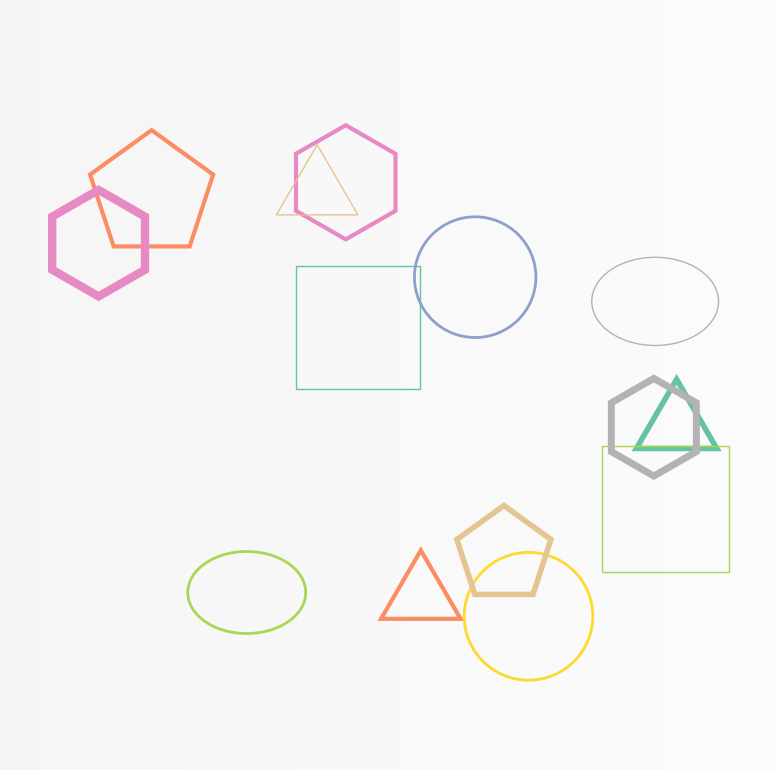[{"shape": "square", "thickness": 0.5, "radius": 0.4, "center": [0.462, 0.574]}, {"shape": "triangle", "thickness": 2, "radius": 0.3, "center": [0.873, 0.448]}, {"shape": "pentagon", "thickness": 1.5, "radius": 0.42, "center": [0.196, 0.747]}, {"shape": "triangle", "thickness": 1.5, "radius": 0.3, "center": [0.543, 0.226]}, {"shape": "circle", "thickness": 1, "radius": 0.39, "center": [0.613, 0.64]}, {"shape": "hexagon", "thickness": 1.5, "radius": 0.37, "center": [0.446, 0.763]}, {"shape": "hexagon", "thickness": 3, "radius": 0.35, "center": [0.127, 0.684]}, {"shape": "oval", "thickness": 1, "radius": 0.38, "center": [0.318, 0.231]}, {"shape": "square", "thickness": 0.5, "radius": 0.41, "center": [0.858, 0.339]}, {"shape": "circle", "thickness": 1, "radius": 0.41, "center": [0.682, 0.2]}, {"shape": "triangle", "thickness": 0.5, "radius": 0.3, "center": [0.409, 0.751]}, {"shape": "pentagon", "thickness": 2, "radius": 0.32, "center": [0.65, 0.28]}, {"shape": "hexagon", "thickness": 2.5, "radius": 0.32, "center": [0.844, 0.445]}, {"shape": "oval", "thickness": 0.5, "radius": 0.41, "center": [0.845, 0.609]}]